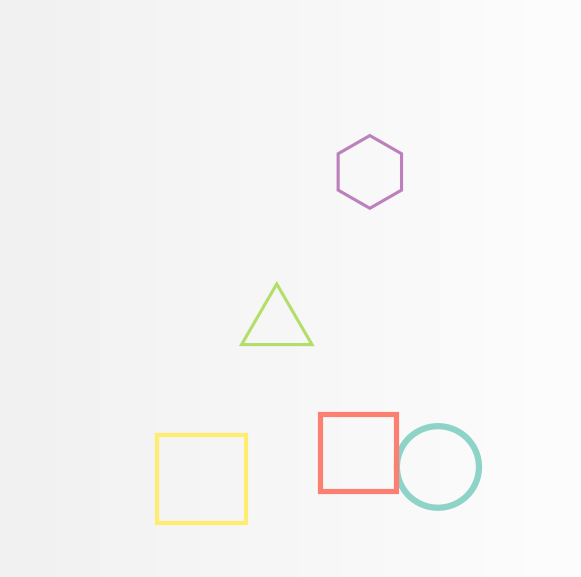[{"shape": "circle", "thickness": 3, "radius": 0.35, "center": [0.753, 0.191]}, {"shape": "square", "thickness": 2.5, "radius": 0.33, "center": [0.616, 0.216]}, {"shape": "triangle", "thickness": 1.5, "radius": 0.35, "center": [0.476, 0.437]}, {"shape": "hexagon", "thickness": 1.5, "radius": 0.31, "center": [0.636, 0.701]}, {"shape": "square", "thickness": 2, "radius": 0.38, "center": [0.346, 0.17]}]